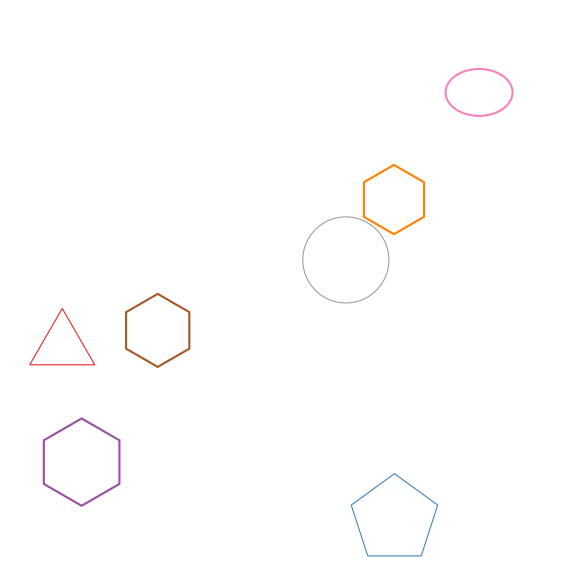[{"shape": "triangle", "thickness": 0.5, "radius": 0.33, "center": [0.108, 0.4]}, {"shape": "pentagon", "thickness": 0.5, "radius": 0.39, "center": [0.683, 0.1]}, {"shape": "hexagon", "thickness": 1, "radius": 0.38, "center": [0.141, 0.199]}, {"shape": "hexagon", "thickness": 1, "radius": 0.3, "center": [0.682, 0.654]}, {"shape": "hexagon", "thickness": 1, "radius": 0.32, "center": [0.273, 0.427]}, {"shape": "oval", "thickness": 1, "radius": 0.29, "center": [0.83, 0.839]}, {"shape": "circle", "thickness": 0.5, "radius": 0.37, "center": [0.599, 0.549]}]